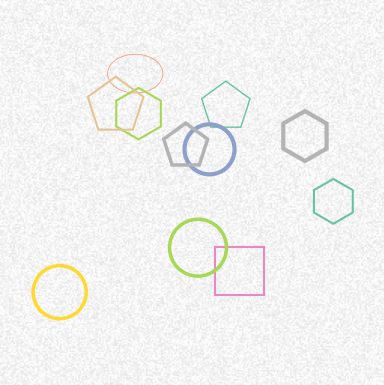[{"shape": "hexagon", "thickness": 1.5, "radius": 0.29, "center": [0.866, 0.477]}, {"shape": "pentagon", "thickness": 1, "radius": 0.33, "center": [0.587, 0.723]}, {"shape": "oval", "thickness": 0.5, "radius": 0.36, "center": [0.351, 0.809]}, {"shape": "circle", "thickness": 3, "radius": 0.32, "center": [0.544, 0.612]}, {"shape": "square", "thickness": 1.5, "radius": 0.31, "center": [0.622, 0.296]}, {"shape": "circle", "thickness": 2.5, "radius": 0.37, "center": [0.514, 0.357]}, {"shape": "hexagon", "thickness": 1.5, "radius": 0.33, "center": [0.36, 0.705]}, {"shape": "circle", "thickness": 2.5, "radius": 0.34, "center": [0.155, 0.241]}, {"shape": "pentagon", "thickness": 1.5, "radius": 0.38, "center": [0.3, 0.725]}, {"shape": "pentagon", "thickness": 2.5, "radius": 0.3, "center": [0.482, 0.62]}, {"shape": "hexagon", "thickness": 3, "radius": 0.32, "center": [0.792, 0.647]}]